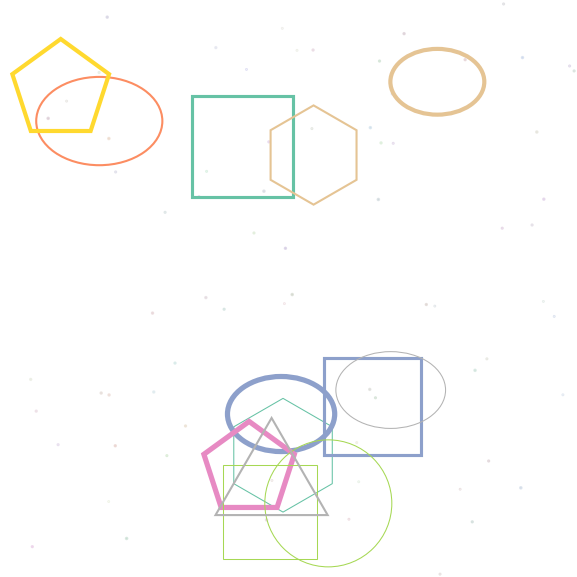[{"shape": "hexagon", "thickness": 0.5, "radius": 0.49, "center": [0.49, 0.211]}, {"shape": "square", "thickness": 1.5, "radius": 0.44, "center": [0.42, 0.746]}, {"shape": "oval", "thickness": 1, "radius": 0.55, "center": [0.172, 0.79]}, {"shape": "square", "thickness": 1.5, "radius": 0.42, "center": [0.646, 0.295]}, {"shape": "oval", "thickness": 2.5, "radius": 0.46, "center": [0.487, 0.282]}, {"shape": "pentagon", "thickness": 2.5, "radius": 0.41, "center": [0.431, 0.187]}, {"shape": "circle", "thickness": 0.5, "radius": 0.55, "center": [0.568, 0.128]}, {"shape": "square", "thickness": 0.5, "radius": 0.41, "center": [0.468, 0.112]}, {"shape": "pentagon", "thickness": 2, "radius": 0.44, "center": [0.105, 0.844]}, {"shape": "hexagon", "thickness": 1, "radius": 0.43, "center": [0.543, 0.731]}, {"shape": "oval", "thickness": 2, "radius": 0.41, "center": [0.757, 0.858]}, {"shape": "triangle", "thickness": 1, "radius": 0.56, "center": [0.47, 0.163]}, {"shape": "oval", "thickness": 0.5, "radius": 0.47, "center": [0.677, 0.324]}]